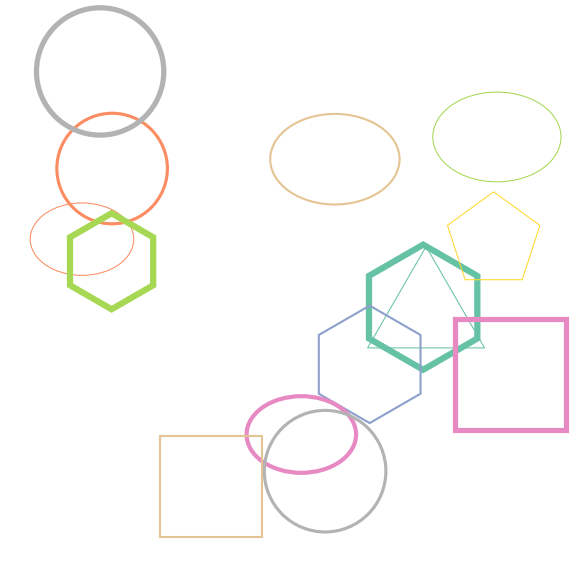[{"shape": "triangle", "thickness": 0.5, "radius": 0.58, "center": [0.738, 0.455]}, {"shape": "hexagon", "thickness": 3, "radius": 0.54, "center": [0.733, 0.467]}, {"shape": "circle", "thickness": 1.5, "radius": 0.48, "center": [0.194, 0.707]}, {"shape": "oval", "thickness": 0.5, "radius": 0.45, "center": [0.142, 0.585]}, {"shape": "hexagon", "thickness": 1, "radius": 0.51, "center": [0.64, 0.368]}, {"shape": "oval", "thickness": 2, "radius": 0.47, "center": [0.522, 0.247]}, {"shape": "square", "thickness": 2.5, "radius": 0.48, "center": [0.884, 0.351]}, {"shape": "hexagon", "thickness": 3, "radius": 0.42, "center": [0.193, 0.547]}, {"shape": "oval", "thickness": 0.5, "radius": 0.55, "center": [0.86, 0.762]}, {"shape": "pentagon", "thickness": 0.5, "radius": 0.42, "center": [0.855, 0.583]}, {"shape": "square", "thickness": 1, "radius": 0.44, "center": [0.365, 0.157]}, {"shape": "oval", "thickness": 1, "radius": 0.56, "center": [0.58, 0.723]}, {"shape": "circle", "thickness": 1.5, "radius": 0.53, "center": [0.563, 0.183]}, {"shape": "circle", "thickness": 2.5, "radius": 0.55, "center": [0.173, 0.875]}]